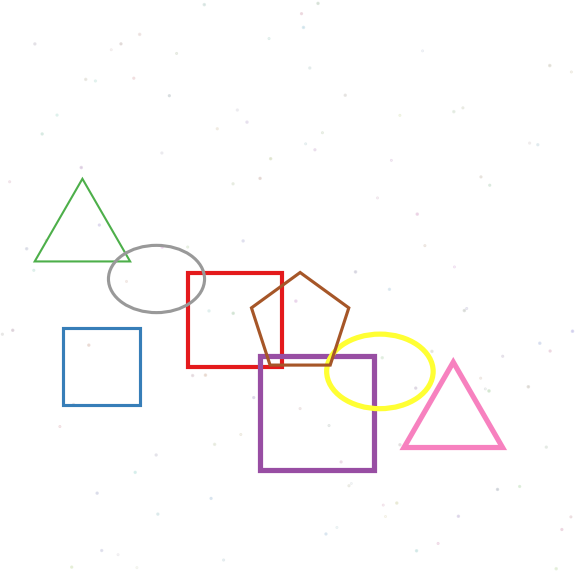[{"shape": "square", "thickness": 2, "radius": 0.41, "center": [0.407, 0.445]}, {"shape": "square", "thickness": 1.5, "radius": 0.33, "center": [0.175, 0.364]}, {"shape": "triangle", "thickness": 1, "radius": 0.48, "center": [0.143, 0.594]}, {"shape": "square", "thickness": 2.5, "radius": 0.49, "center": [0.549, 0.284]}, {"shape": "oval", "thickness": 2.5, "radius": 0.46, "center": [0.658, 0.356]}, {"shape": "pentagon", "thickness": 1.5, "radius": 0.44, "center": [0.52, 0.439]}, {"shape": "triangle", "thickness": 2.5, "radius": 0.49, "center": [0.785, 0.273]}, {"shape": "oval", "thickness": 1.5, "radius": 0.42, "center": [0.271, 0.516]}]